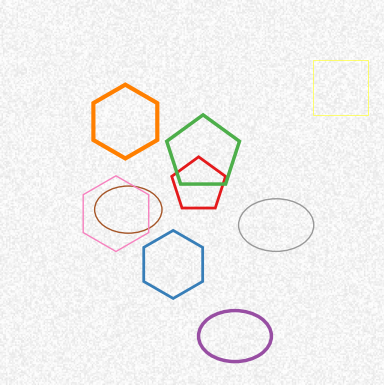[{"shape": "pentagon", "thickness": 2, "radius": 0.37, "center": [0.516, 0.519]}, {"shape": "hexagon", "thickness": 2, "radius": 0.44, "center": [0.45, 0.313]}, {"shape": "pentagon", "thickness": 2.5, "radius": 0.5, "center": [0.528, 0.602]}, {"shape": "oval", "thickness": 2.5, "radius": 0.47, "center": [0.61, 0.127]}, {"shape": "hexagon", "thickness": 3, "radius": 0.48, "center": [0.326, 0.684]}, {"shape": "square", "thickness": 0.5, "radius": 0.36, "center": [0.884, 0.772]}, {"shape": "oval", "thickness": 1, "radius": 0.44, "center": [0.333, 0.456]}, {"shape": "hexagon", "thickness": 1, "radius": 0.49, "center": [0.301, 0.445]}, {"shape": "oval", "thickness": 1, "radius": 0.49, "center": [0.717, 0.415]}]